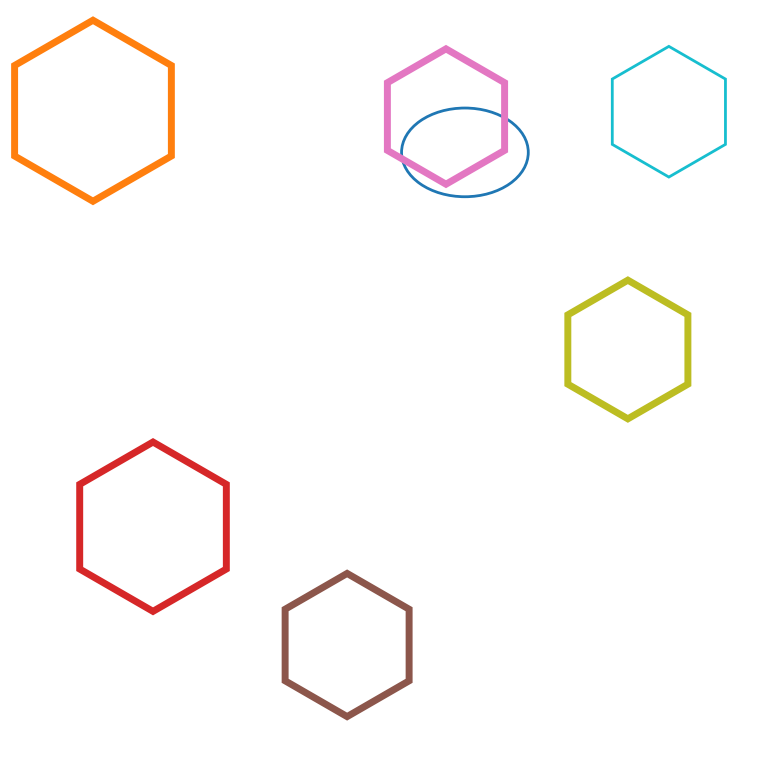[{"shape": "oval", "thickness": 1, "radius": 0.41, "center": [0.604, 0.802]}, {"shape": "hexagon", "thickness": 2.5, "radius": 0.59, "center": [0.121, 0.856]}, {"shape": "hexagon", "thickness": 2.5, "radius": 0.55, "center": [0.199, 0.316]}, {"shape": "hexagon", "thickness": 2.5, "radius": 0.46, "center": [0.451, 0.162]}, {"shape": "hexagon", "thickness": 2.5, "radius": 0.44, "center": [0.579, 0.849]}, {"shape": "hexagon", "thickness": 2.5, "radius": 0.45, "center": [0.815, 0.546]}, {"shape": "hexagon", "thickness": 1, "radius": 0.42, "center": [0.869, 0.855]}]